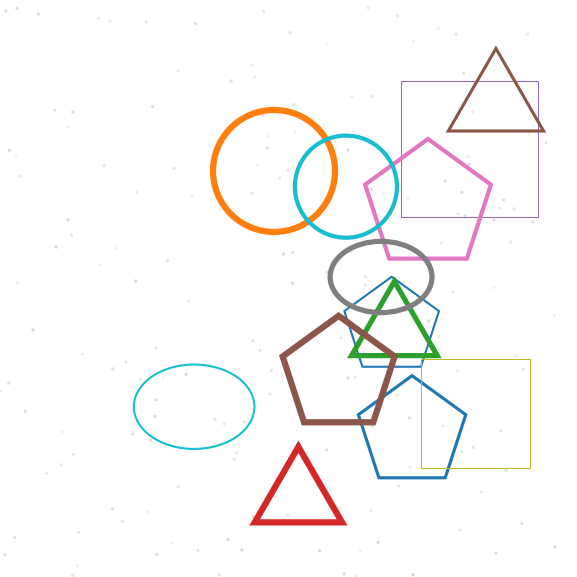[{"shape": "pentagon", "thickness": 1.5, "radius": 0.49, "center": [0.714, 0.251]}, {"shape": "pentagon", "thickness": 1, "radius": 0.43, "center": [0.678, 0.434]}, {"shape": "circle", "thickness": 3, "radius": 0.53, "center": [0.475, 0.703]}, {"shape": "triangle", "thickness": 2.5, "radius": 0.43, "center": [0.683, 0.426]}, {"shape": "triangle", "thickness": 3, "radius": 0.44, "center": [0.517, 0.138]}, {"shape": "square", "thickness": 0.5, "radius": 0.59, "center": [0.813, 0.741]}, {"shape": "triangle", "thickness": 1.5, "radius": 0.48, "center": [0.859, 0.82]}, {"shape": "pentagon", "thickness": 3, "radius": 0.51, "center": [0.586, 0.35]}, {"shape": "pentagon", "thickness": 2, "radius": 0.57, "center": [0.741, 0.644]}, {"shape": "oval", "thickness": 2.5, "radius": 0.44, "center": [0.66, 0.519]}, {"shape": "square", "thickness": 0.5, "radius": 0.47, "center": [0.823, 0.284]}, {"shape": "oval", "thickness": 1, "radius": 0.52, "center": [0.336, 0.295]}, {"shape": "circle", "thickness": 2, "radius": 0.44, "center": [0.599, 0.676]}]